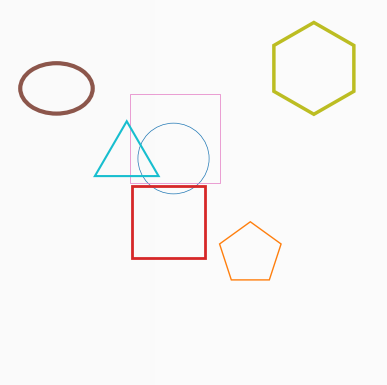[{"shape": "circle", "thickness": 0.5, "radius": 0.46, "center": [0.448, 0.588]}, {"shape": "pentagon", "thickness": 1, "radius": 0.42, "center": [0.646, 0.34]}, {"shape": "square", "thickness": 2, "radius": 0.47, "center": [0.434, 0.424]}, {"shape": "oval", "thickness": 3, "radius": 0.47, "center": [0.146, 0.77]}, {"shape": "square", "thickness": 0.5, "radius": 0.58, "center": [0.451, 0.64]}, {"shape": "hexagon", "thickness": 2.5, "radius": 0.6, "center": [0.81, 0.822]}, {"shape": "triangle", "thickness": 1.5, "radius": 0.47, "center": [0.327, 0.59]}]